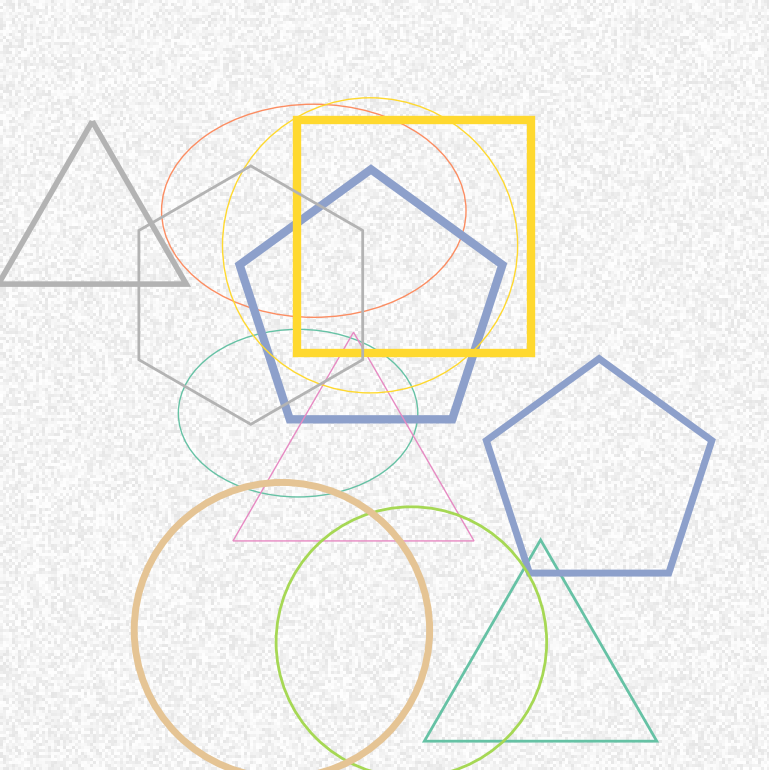[{"shape": "oval", "thickness": 0.5, "radius": 0.78, "center": [0.387, 0.463]}, {"shape": "triangle", "thickness": 1, "radius": 0.87, "center": [0.702, 0.125]}, {"shape": "oval", "thickness": 0.5, "radius": 0.99, "center": [0.408, 0.726]}, {"shape": "pentagon", "thickness": 3, "radius": 0.9, "center": [0.482, 0.601]}, {"shape": "pentagon", "thickness": 2.5, "radius": 0.77, "center": [0.778, 0.38]}, {"shape": "triangle", "thickness": 0.5, "radius": 0.9, "center": [0.459, 0.388]}, {"shape": "circle", "thickness": 1, "radius": 0.88, "center": [0.534, 0.166]}, {"shape": "square", "thickness": 3, "radius": 0.76, "center": [0.538, 0.693]}, {"shape": "circle", "thickness": 0.5, "radius": 0.96, "center": [0.481, 0.681]}, {"shape": "circle", "thickness": 2.5, "radius": 0.96, "center": [0.366, 0.182]}, {"shape": "hexagon", "thickness": 1, "radius": 0.84, "center": [0.326, 0.617]}, {"shape": "triangle", "thickness": 2, "radius": 0.7, "center": [0.12, 0.701]}]